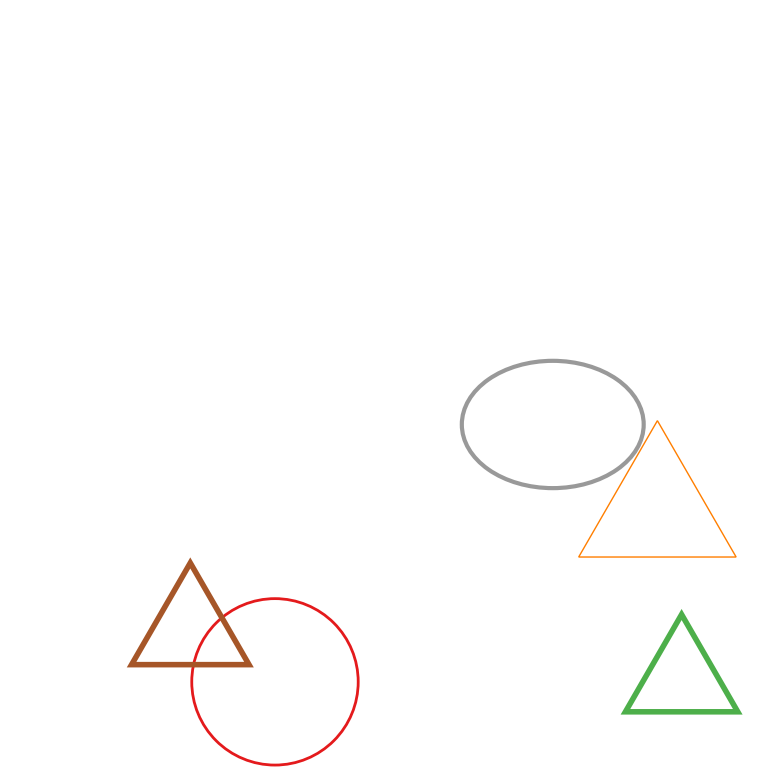[{"shape": "circle", "thickness": 1, "radius": 0.54, "center": [0.357, 0.114]}, {"shape": "triangle", "thickness": 2, "radius": 0.42, "center": [0.885, 0.118]}, {"shape": "triangle", "thickness": 0.5, "radius": 0.59, "center": [0.854, 0.336]}, {"shape": "triangle", "thickness": 2, "radius": 0.44, "center": [0.247, 0.181]}, {"shape": "oval", "thickness": 1.5, "radius": 0.59, "center": [0.718, 0.449]}]